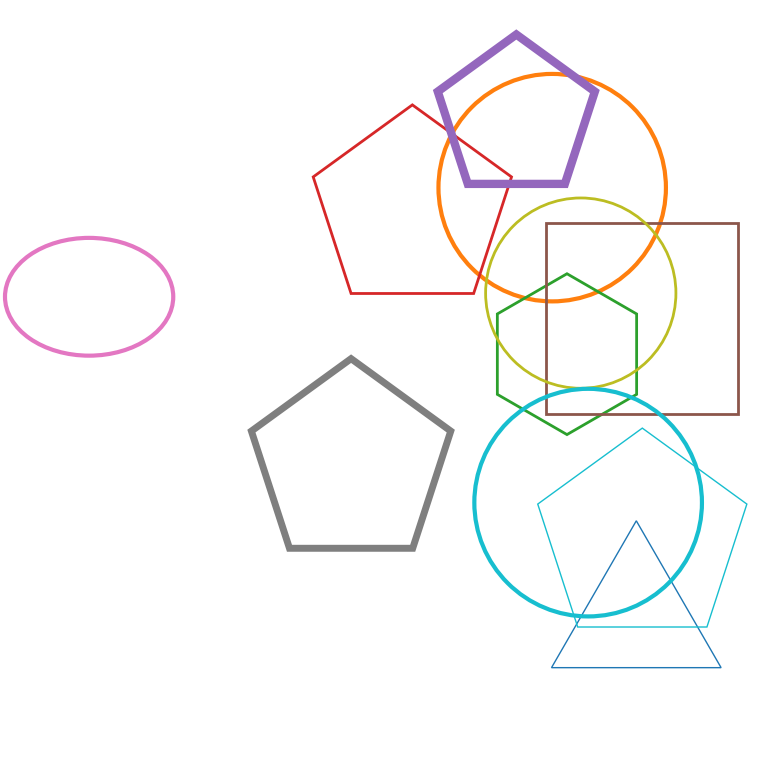[{"shape": "triangle", "thickness": 0.5, "radius": 0.64, "center": [0.826, 0.196]}, {"shape": "circle", "thickness": 1.5, "radius": 0.74, "center": [0.717, 0.756]}, {"shape": "hexagon", "thickness": 1, "radius": 0.52, "center": [0.736, 0.54]}, {"shape": "pentagon", "thickness": 1, "radius": 0.68, "center": [0.536, 0.728]}, {"shape": "pentagon", "thickness": 3, "radius": 0.54, "center": [0.671, 0.848]}, {"shape": "square", "thickness": 1, "radius": 0.62, "center": [0.833, 0.586]}, {"shape": "oval", "thickness": 1.5, "radius": 0.55, "center": [0.116, 0.615]}, {"shape": "pentagon", "thickness": 2.5, "radius": 0.68, "center": [0.456, 0.398]}, {"shape": "circle", "thickness": 1, "radius": 0.62, "center": [0.754, 0.619]}, {"shape": "pentagon", "thickness": 0.5, "radius": 0.71, "center": [0.834, 0.301]}, {"shape": "circle", "thickness": 1.5, "radius": 0.74, "center": [0.764, 0.347]}]